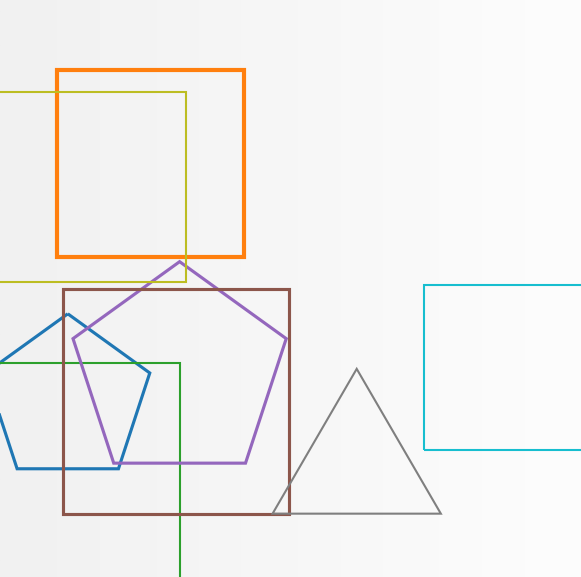[{"shape": "pentagon", "thickness": 1.5, "radius": 0.74, "center": [0.117, 0.307]}, {"shape": "square", "thickness": 2, "radius": 0.81, "center": [0.259, 0.716]}, {"shape": "square", "thickness": 1, "radius": 0.97, "center": [0.116, 0.177]}, {"shape": "pentagon", "thickness": 1.5, "radius": 0.96, "center": [0.309, 0.353]}, {"shape": "square", "thickness": 1.5, "radius": 0.97, "center": [0.302, 0.304]}, {"shape": "triangle", "thickness": 1, "radius": 0.84, "center": [0.614, 0.193]}, {"shape": "square", "thickness": 1, "radius": 0.82, "center": [0.155, 0.676]}, {"shape": "square", "thickness": 1, "radius": 0.71, "center": [0.872, 0.363]}]